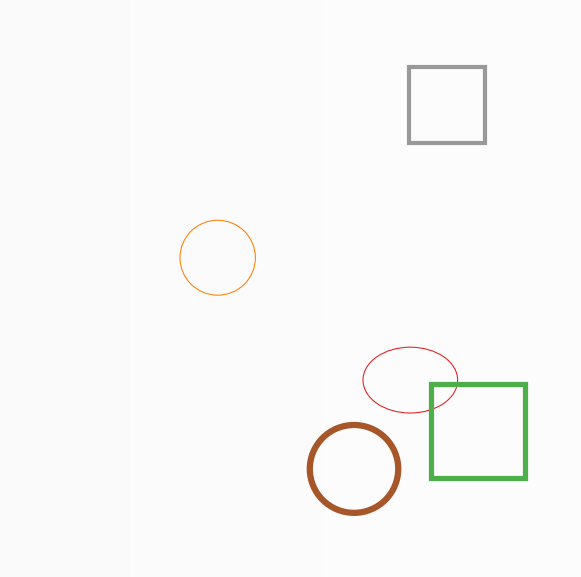[{"shape": "oval", "thickness": 0.5, "radius": 0.41, "center": [0.706, 0.341]}, {"shape": "square", "thickness": 2.5, "radius": 0.41, "center": [0.822, 0.253]}, {"shape": "circle", "thickness": 0.5, "radius": 0.32, "center": [0.375, 0.553]}, {"shape": "circle", "thickness": 3, "radius": 0.38, "center": [0.609, 0.187]}, {"shape": "square", "thickness": 2, "radius": 0.33, "center": [0.769, 0.817]}]